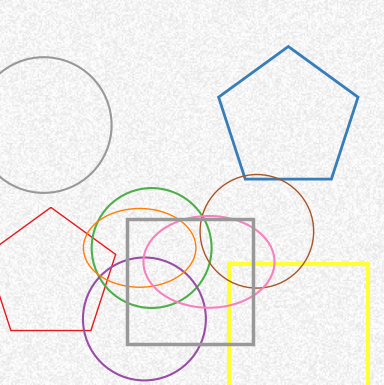[{"shape": "pentagon", "thickness": 1, "radius": 0.88, "center": [0.132, 0.284]}, {"shape": "pentagon", "thickness": 2, "radius": 0.95, "center": [0.749, 0.689]}, {"shape": "circle", "thickness": 1.5, "radius": 0.78, "center": [0.394, 0.356]}, {"shape": "circle", "thickness": 1.5, "radius": 0.8, "center": [0.375, 0.172]}, {"shape": "oval", "thickness": 1, "radius": 0.73, "center": [0.363, 0.356]}, {"shape": "square", "thickness": 3, "radius": 0.9, "center": [0.775, 0.135]}, {"shape": "circle", "thickness": 1, "radius": 0.74, "center": [0.667, 0.399]}, {"shape": "oval", "thickness": 1.5, "radius": 0.85, "center": [0.543, 0.32]}, {"shape": "circle", "thickness": 1.5, "radius": 0.88, "center": [0.114, 0.675]}, {"shape": "square", "thickness": 2.5, "radius": 0.82, "center": [0.493, 0.269]}]